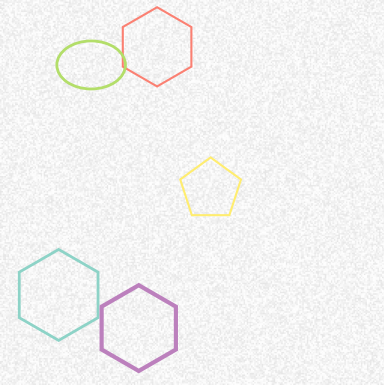[{"shape": "hexagon", "thickness": 2, "radius": 0.59, "center": [0.152, 0.234]}, {"shape": "hexagon", "thickness": 1.5, "radius": 0.51, "center": [0.408, 0.878]}, {"shape": "oval", "thickness": 2, "radius": 0.45, "center": [0.237, 0.831]}, {"shape": "hexagon", "thickness": 3, "radius": 0.56, "center": [0.36, 0.148]}, {"shape": "pentagon", "thickness": 1.5, "radius": 0.41, "center": [0.547, 0.508]}]